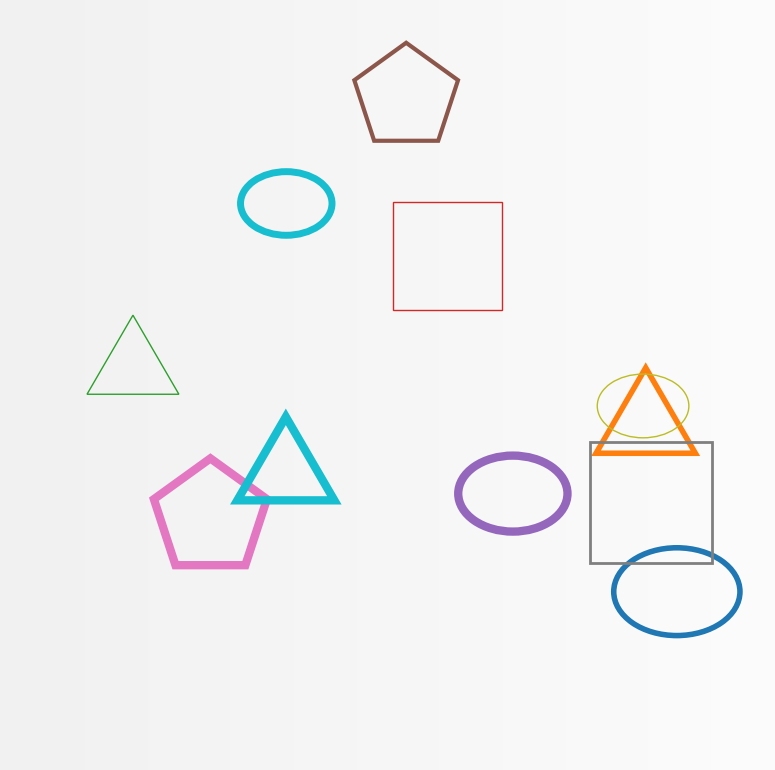[{"shape": "oval", "thickness": 2, "radius": 0.41, "center": [0.873, 0.232]}, {"shape": "triangle", "thickness": 2, "radius": 0.37, "center": [0.833, 0.448]}, {"shape": "triangle", "thickness": 0.5, "radius": 0.34, "center": [0.172, 0.522]}, {"shape": "square", "thickness": 0.5, "radius": 0.35, "center": [0.577, 0.668]}, {"shape": "oval", "thickness": 3, "radius": 0.35, "center": [0.662, 0.359]}, {"shape": "pentagon", "thickness": 1.5, "radius": 0.35, "center": [0.524, 0.874]}, {"shape": "pentagon", "thickness": 3, "radius": 0.38, "center": [0.271, 0.328]}, {"shape": "square", "thickness": 1, "radius": 0.39, "center": [0.84, 0.348]}, {"shape": "oval", "thickness": 0.5, "radius": 0.3, "center": [0.83, 0.473]}, {"shape": "triangle", "thickness": 3, "radius": 0.36, "center": [0.369, 0.386]}, {"shape": "oval", "thickness": 2.5, "radius": 0.3, "center": [0.369, 0.736]}]